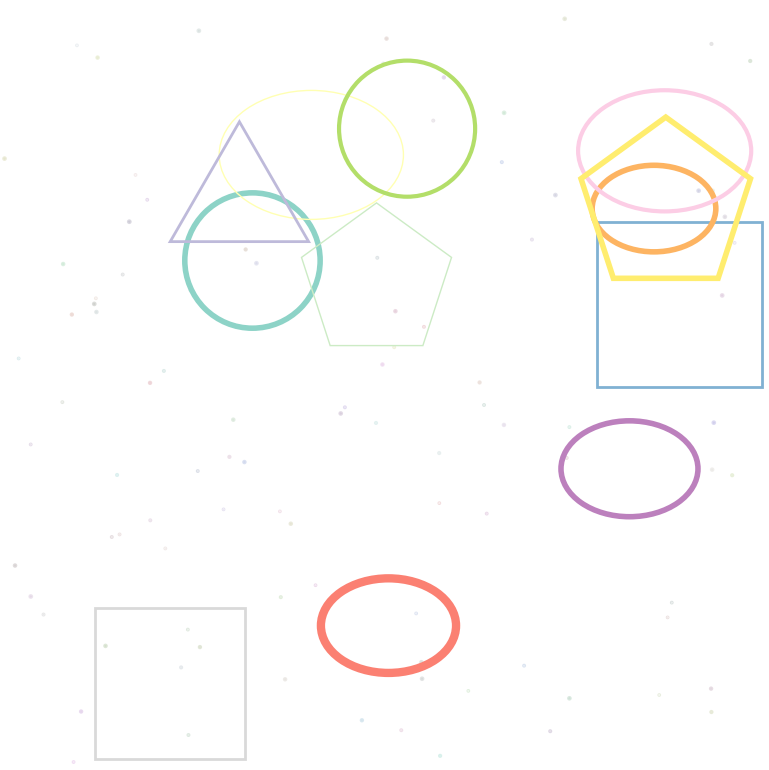[{"shape": "circle", "thickness": 2, "radius": 0.44, "center": [0.328, 0.662]}, {"shape": "oval", "thickness": 0.5, "radius": 0.6, "center": [0.404, 0.799]}, {"shape": "triangle", "thickness": 1, "radius": 0.52, "center": [0.311, 0.738]}, {"shape": "oval", "thickness": 3, "radius": 0.44, "center": [0.505, 0.187]}, {"shape": "square", "thickness": 1, "radius": 0.53, "center": [0.882, 0.604]}, {"shape": "oval", "thickness": 2, "radius": 0.4, "center": [0.849, 0.729]}, {"shape": "circle", "thickness": 1.5, "radius": 0.44, "center": [0.529, 0.833]}, {"shape": "oval", "thickness": 1.5, "radius": 0.56, "center": [0.863, 0.804]}, {"shape": "square", "thickness": 1, "radius": 0.49, "center": [0.221, 0.112]}, {"shape": "oval", "thickness": 2, "radius": 0.44, "center": [0.818, 0.391]}, {"shape": "pentagon", "thickness": 0.5, "radius": 0.51, "center": [0.489, 0.634]}, {"shape": "pentagon", "thickness": 2, "radius": 0.58, "center": [0.865, 0.732]}]